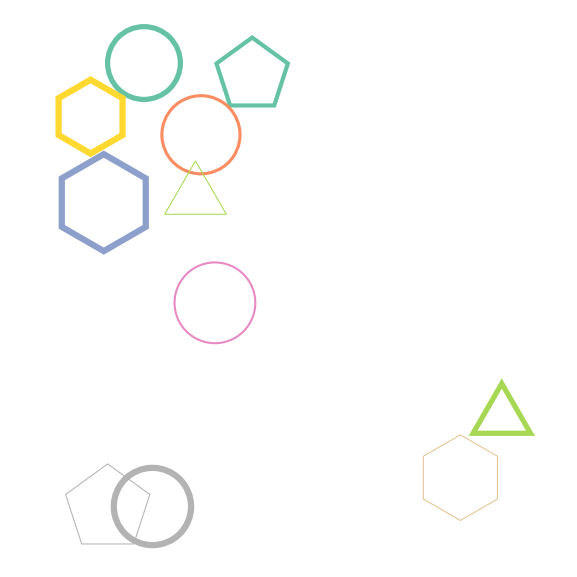[{"shape": "circle", "thickness": 2.5, "radius": 0.32, "center": [0.249, 0.89]}, {"shape": "pentagon", "thickness": 2, "radius": 0.32, "center": [0.437, 0.869]}, {"shape": "circle", "thickness": 1.5, "radius": 0.34, "center": [0.348, 0.766]}, {"shape": "hexagon", "thickness": 3, "radius": 0.42, "center": [0.18, 0.648]}, {"shape": "circle", "thickness": 1, "radius": 0.35, "center": [0.372, 0.475]}, {"shape": "triangle", "thickness": 2.5, "radius": 0.29, "center": [0.869, 0.278]}, {"shape": "triangle", "thickness": 0.5, "radius": 0.31, "center": [0.339, 0.659]}, {"shape": "hexagon", "thickness": 3, "radius": 0.32, "center": [0.157, 0.797]}, {"shape": "hexagon", "thickness": 0.5, "radius": 0.37, "center": [0.797, 0.172]}, {"shape": "circle", "thickness": 3, "radius": 0.33, "center": [0.264, 0.122]}, {"shape": "pentagon", "thickness": 0.5, "radius": 0.38, "center": [0.187, 0.119]}]